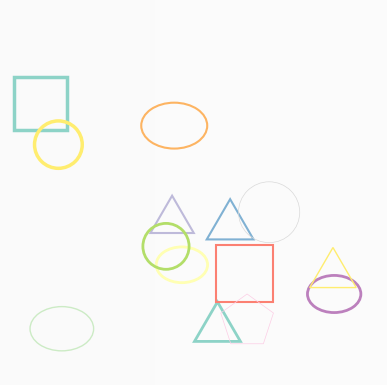[{"shape": "square", "thickness": 2.5, "radius": 0.34, "center": [0.104, 0.731]}, {"shape": "triangle", "thickness": 2, "radius": 0.34, "center": [0.561, 0.147]}, {"shape": "oval", "thickness": 2, "radius": 0.33, "center": [0.469, 0.312]}, {"shape": "triangle", "thickness": 1.5, "radius": 0.32, "center": [0.444, 0.427]}, {"shape": "square", "thickness": 1.5, "radius": 0.37, "center": [0.63, 0.29]}, {"shape": "triangle", "thickness": 1.5, "radius": 0.35, "center": [0.594, 0.413]}, {"shape": "oval", "thickness": 1.5, "radius": 0.43, "center": [0.45, 0.674]}, {"shape": "circle", "thickness": 2, "radius": 0.3, "center": [0.428, 0.36]}, {"shape": "pentagon", "thickness": 0.5, "radius": 0.36, "center": [0.638, 0.165]}, {"shape": "circle", "thickness": 0.5, "radius": 0.4, "center": [0.694, 0.449]}, {"shape": "oval", "thickness": 2, "radius": 0.34, "center": [0.862, 0.236]}, {"shape": "oval", "thickness": 1, "radius": 0.41, "center": [0.16, 0.146]}, {"shape": "triangle", "thickness": 1, "radius": 0.35, "center": [0.859, 0.288]}, {"shape": "circle", "thickness": 2.5, "radius": 0.31, "center": [0.151, 0.624]}]